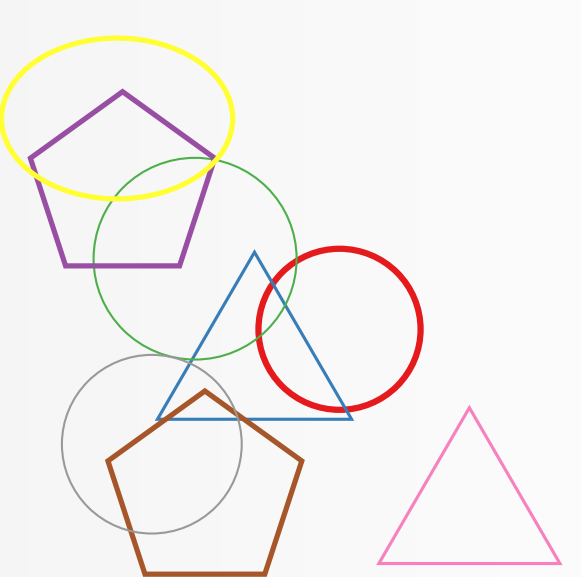[{"shape": "circle", "thickness": 3, "radius": 0.7, "center": [0.584, 0.429]}, {"shape": "triangle", "thickness": 1.5, "radius": 0.96, "center": [0.438, 0.37]}, {"shape": "circle", "thickness": 1, "radius": 0.87, "center": [0.336, 0.551]}, {"shape": "pentagon", "thickness": 2.5, "radius": 0.83, "center": [0.211, 0.674]}, {"shape": "oval", "thickness": 2.5, "radius": 0.99, "center": [0.201, 0.794]}, {"shape": "pentagon", "thickness": 2.5, "radius": 0.88, "center": [0.352, 0.147]}, {"shape": "triangle", "thickness": 1.5, "radius": 0.9, "center": [0.808, 0.113]}, {"shape": "circle", "thickness": 1, "radius": 0.77, "center": [0.261, 0.23]}]